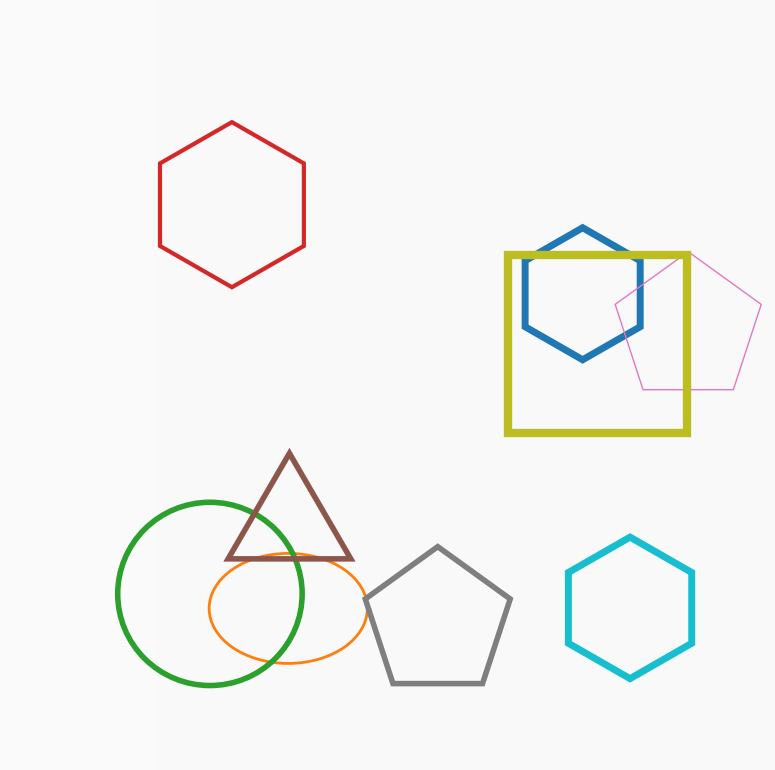[{"shape": "hexagon", "thickness": 2.5, "radius": 0.43, "center": [0.752, 0.619]}, {"shape": "oval", "thickness": 1, "radius": 0.51, "center": [0.372, 0.21]}, {"shape": "circle", "thickness": 2, "radius": 0.59, "center": [0.271, 0.229]}, {"shape": "hexagon", "thickness": 1.5, "radius": 0.54, "center": [0.299, 0.734]}, {"shape": "triangle", "thickness": 2, "radius": 0.46, "center": [0.373, 0.32]}, {"shape": "pentagon", "thickness": 0.5, "radius": 0.5, "center": [0.888, 0.574]}, {"shape": "pentagon", "thickness": 2, "radius": 0.49, "center": [0.565, 0.192]}, {"shape": "square", "thickness": 3, "radius": 0.58, "center": [0.771, 0.553]}, {"shape": "hexagon", "thickness": 2.5, "radius": 0.46, "center": [0.813, 0.211]}]